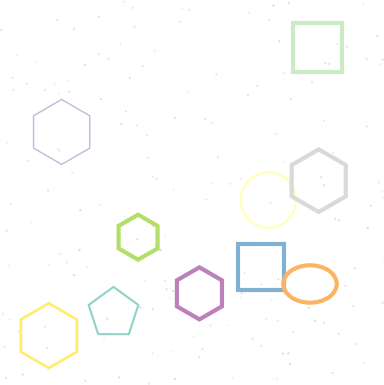[{"shape": "pentagon", "thickness": 1.5, "radius": 0.34, "center": [0.295, 0.187]}, {"shape": "circle", "thickness": 1.5, "radius": 0.36, "center": [0.697, 0.48]}, {"shape": "hexagon", "thickness": 1, "radius": 0.42, "center": [0.16, 0.657]}, {"shape": "square", "thickness": 3, "radius": 0.3, "center": [0.678, 0.307]}, {"shape": "oval", "thickness": 3, "radius": 0.35, "center": [0.805, 0.262]}, {"shape": "hexagon", "thickness": 3, "radius": 0.29, "center": [0.359, 0.384]}, {"shape": "hexagon", "thickness": 3, "radius": 0.41, "center": [0.828, 0.531]}, {"shape": "hexagon", "thickness": 3, "radius": 0.34, "center": [0.518, 0.238]}, {"shape": "square", "thickness": 3, "radius": 0.32, "center": [0.825, 0.877]}, {"shape": "hexagon", "thickness": 2, "radius": 0.42, "center": [0.127, 0.128]}]